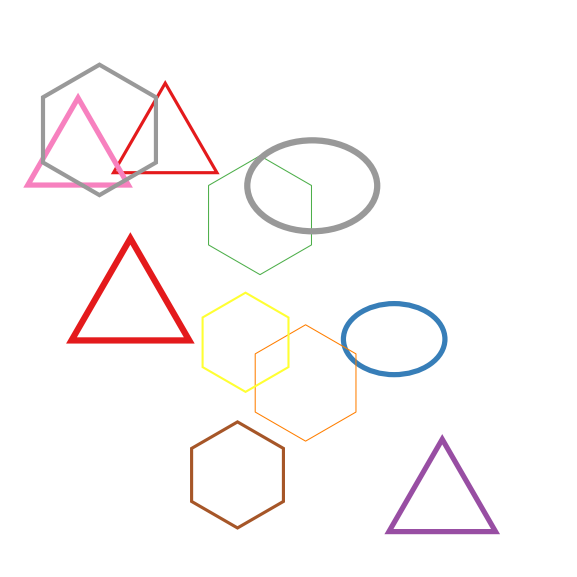[{"shape": "triangle", "thickness": 1.5, "radius": 0.52, "center": [0.286, 0.752]}, {"shape": "triangle", "thickness": 3, "radius": 0.59, "center": [0.226, 0.469]}, {"shape": "oval", "thickness": 2.5, "radius": 0.44, "center": [0.683, 0.412]}, {"shape": "hexagon", "thickness": 0.5, "radius": 0.51, "center": [0.45, 0.626]}, {"shape": "triangle", "thickness": 2.5, "radius": 0.53, "center": [0.766, 0.132]}, {"shape": "hexagon", "thickness": 0.5, "radius": 0.5, "center": [0.529, 0.336]}, {"shape": "hexagon", "thickness": 1, "radius": 0.43, "center": [0.425, 0.406]}, {"shape": "hexagon", "thickness": 1.5, "radius": 0.46, "center": [0.411, 0.177]}, {"shape": "triangle", "thickness": 2.5, "radius": 0.5, "center": [0.135, 0.729]}, {"shape": "hexagon", "thickness": 2, "radius": 0.56, "center": [0.172, 0.774]}, {"shape": "oval", "thickness": 3, "radius": 0.56, "center": [0.541, 0.677]}]